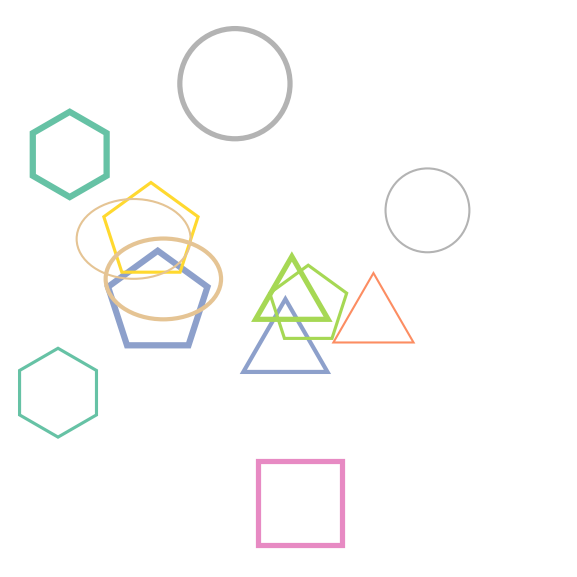[{"shape": "hexagon", "thickness": 3, "radius": 0.37, "center": [0.121, 0.732]}, {"shape": "hexagon", "thickness": 1.5, "radius": 0.38, "center": [0.1, 0.319]}, {"shape": "triangle", "thickness": 1, "radius": 0.4, "center": [0.647, 0.446]}, {"shape": "pentagon", "thickness": 3, "radius": 0.45, "center": [0.273, 0.474]}, {"shape": "triangle", "thickness": 2, "radius": 0.42, "center": [0.494, 0.397]}, {"shape": "square", "thickness": 2.5, "radius": 0.36, "center": [0.52, 0.128]}, {"shape": "triangle", "thickness": 2.5, "radius": 0.36, "center": [0.505, 0.482]}, {"shape": "pentagon", "thickness": 1.5, "radius": 0.35, "center": [0.534, 0.47]}, {"shape": "pentagon", "thickness": 1.5, "radius": 0.43, "center": [0.261, 0.597]}, {"shape": "oval", "thickness": 2, "radius": 0.5, "center": [0.283, 0.516]}, {"shape": "oval", "thickness": 1, "radius": 0.49, "center": [0.231, 0.585]}, {"shape": "circle", "thickness": 2.5, "radius": 0.48, "center": [0.407, 0.854]}, {"shape": "circle", "thickness": 1, "radius": 0.36, "center": [0.74, 0.635]}]